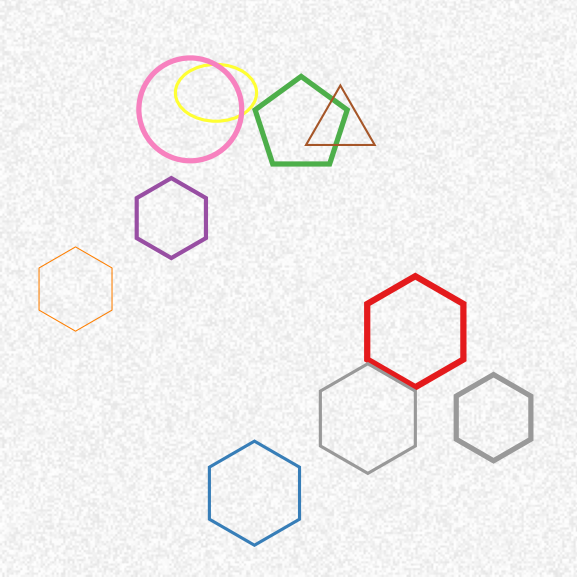[{"shape": "hexagon", "thickness": 3, "radius": 0.48, "center": [0.719, 0.425]}, {"shape": "hexagon", "thickness": 1.5, "radius": 0.45, "center": [0.441, 0.145]}, {"shape": "pentagon", "thickness": 2.5, "radius": 0.42, "center": [0.521, 0.783]}, {"shape": "hexagon", "thickness": 2, "radius": 0.35, "center": [0.297, 0.622]}, {"shape": "hexagon", "thickness": 0.5, "radius": 0.36, "center": [0.131, 0.499]}, {"shape": "oval", "thickness": 1.5, "radius": 0.35, "center": [0.374, 0.838]}, {"shape": "triangle", "thickness": 1, "radius": 0.34, "center": [0.589, 0.782]}, {"shape": "circle", "thickness": 2.5, "radius": 0.45, "center": [0.33, 0.81]}, {"shape": "hexagon", "thickness": 2.5, "radius": 0.37, "center": [0.855, 0.276]}, {"shape": "hexagon", "thickness": 1.5, "radius": 0.47, "center": [0.637, 0.274]}]